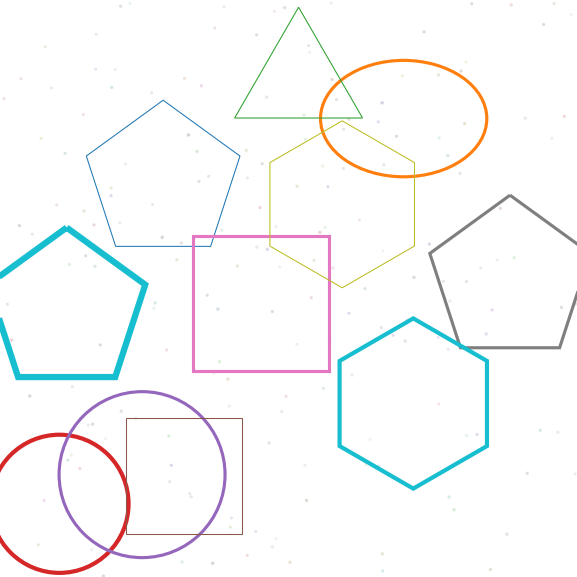[{"shape": "pentagon", "thickness": 0.5, "radius": 0.7, "center": [0.283, 0.686]}, {"shape": "oval", "thickness": 1.5, "radius": 0.72, "center": [0.699, 0.794]}, {"shape": "triangle", "thickness": 0.5, "radius": 0.64, "center": [0.517, 0.859]}, {"shape": "circle", "thickness": 2, "radius": 0.6, "center": [0.103, 0.127]}, {"shape": "circle", "thickness": 1.5, "radius": 0.72, "center": [0.246, 0.177]}, {"shape": "square", "thickness": 0.5, "radius": 0.5, "center": [0.319, 0.175]}, {"shape": "square", "thickness": 1.5, "radius": 0.59, "center": [0.452, 0.474]}, {"shape": "pentagon", "thickness": 1.5, "radius": 0.73, "center": [0.883, 0.515]}, {"shape": "hexagon", "thickness": 0.5, "radius": 0.72, "center": [0.593, 0.645]}, {"shape": "hexagon", "thickness": 2, "radius": 0.74, "center": [0.716, 0.3]}, {"shape": "pentagon", "thickness": 3, "radius": 0.72, "center": [0.115, 0.462]}]